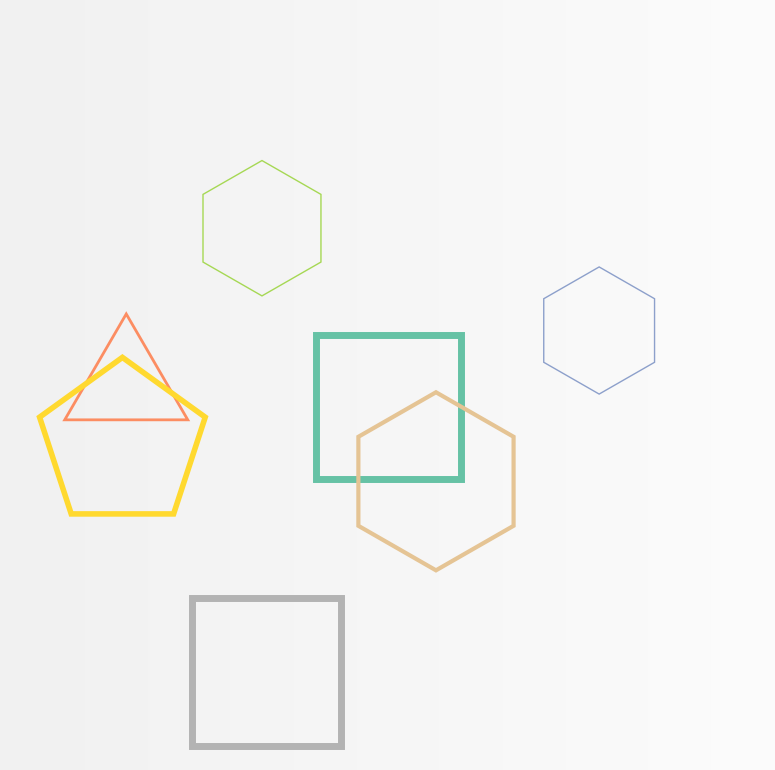[{"shape": "square", "thickness": 2.5, "radius": 0.47, "center": [0.501, 0.472]}, {"shape": "triangle", "thickness": 1, "radius": 0.46, "center": [0.163, 0.501]}, {"shape": "hexagon", "thickness": 0.5, "radius": 0.41, "center": [0.773, 0.571]}, {"shape": "hexagon", "thickness": 0.5, "radius": 0.44, "center": [0.338, 0.704]}, {"shape": "pentagon", "thickness": 2, "radius": 0.56, "center": [0.158, 0.423]}, {"shape": "hexagon", "thickness": 1.5, "radius": 0.58, "center": [0.563, 0.375]}, {"shape": "square", "thickness": 2.5, "radius": 0.48, "center": [0.344, 0.128]}]